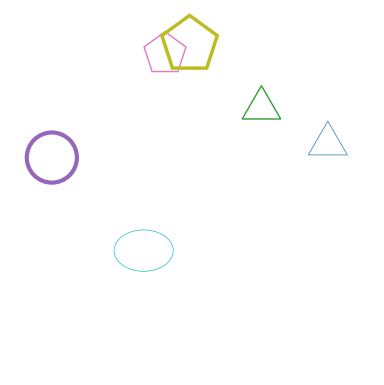[{"shape": "triangle", "thickness": 0.5, "radius": 0.29, "center": [0.851, 0.627]}, {"shape": "triangle", "thickness": 1, "radius": 0.29, "center": [0.679, 0.72]}, {"shape": "circle", "thickness": 3, "radius": 0.33, "center": [0.135, 0.591]}, {"shape": "pentagon", "thickness": 1, "radius": 0.29, "center": [0.429, 0.86]}, {"shape": "pentagon", "thickness": 2.5, "radius": 0.38, "center": [0.492, 0.884]}, {"shape": "oval", "thickness": 0.5, "radius": 0.38, "center": [0.373, 0.349]}]